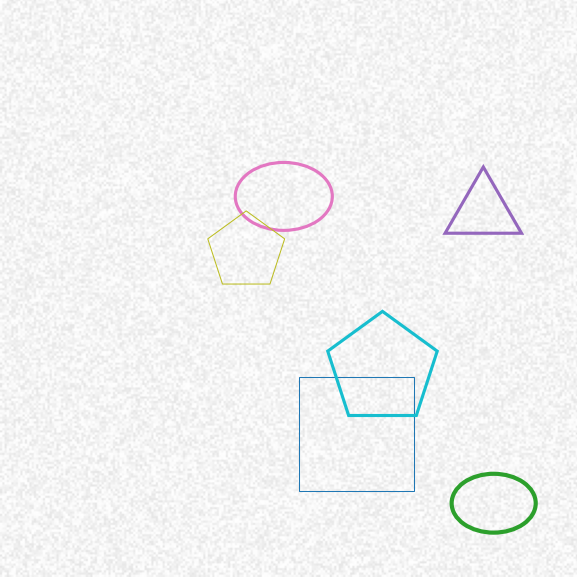[{"shape": "square", "thickness": 0.5, "radius": 0.5, "center": [0.617, 0.248]}, {"shape": "oval", "thickness": 2, "radius": 0.36, "center": [0.855, 0.128]}, {"shape": "triangle", "thickness": 1.5, "radius": 0.38, "center": [0.837, 0.633]}, {"shape": "oval", "thickness": 1.5, "radius": 0.42, "center": [0.491, 0.659]}, {"shape": "pentagon", "thickness": 0.5, "radius": 0.35, "center": [0.426, 0.564]}, {"shape": "pentagon", "thickness": 1.5, "radius": 0.5, "center": [0.662, 0.36]}]